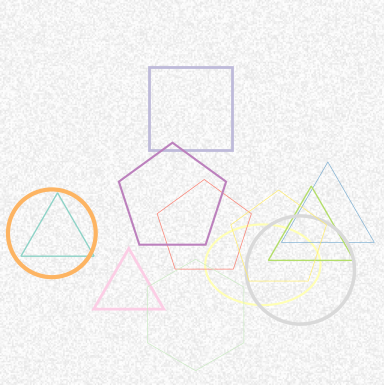[{"shape": "triangle", "thickness": 1, "radius": 0.55, "center": [0.149, 0.389]}, {"shape": "oval", "thickness": 1.5, "radius": 0.75, "center": [0.683, 0.312]}, {"shape": "square", "thickness": 2, "radius": 0.54, "center": [0.494, 0.719]}, {"shape": "pentagon", "thickness": 0.5, "radius": 0.64, "center": [0.531, 0.405]}, {"shape": "triangle", "thickness": 0.5, "radius": 0.7, "center": [0.852, 0.44]}, {"shape": "circle", "thickness": 3, "radius": 0.57, "center": [0.135, 0.394]}, {"shape": "triangle", "thickness": 1, "radius": 0.64, "center": [0.809, 0.388]}, {"shape": "triangle", "thickness": 2, "radius": 0.53, "center": [0.335, 0.25]}, {"shape": "circle", "thickness": 2.5, "radius": 0.7, "center": [0.78, 0.299]}, {"shape": "pentagon", "thickness": 1.5, "radius": 0.73, "center": [0.448, 0.483]}, {"shape": "hexagon", "thickness": 0.5, "radius": 0.72, "center": [0.508, 0.182]}, {"shape": "pentagon", "thickness": 0.5, "radius": 0.65, "center": [0.724, 0.376]}]